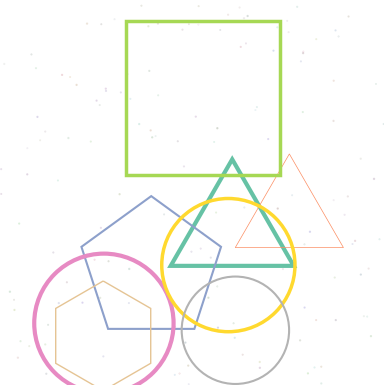[{"shape": "triangle", "thickness": 3, "radius": 0.92, "center": [0.603, 0.402]}, {"shape": "triangle", "thickness": 0.5, "radius": 0.81, "center": [0.752, 0.438]}, {"shape": "pentagon", "thickness": 1.5, "radius": 0.95, "center": [0.393, 0.3]}, {"shape": "circle", "thickness": 3, "radius": 0.9, "center": [0.27, 0.16]}, {"shape": "square", "thickness": 2.5, "radius": 1.0, "center": [0.527, 0.746]}, {"shape": "circle", "thickness": 2.5, "radius": 0.87, "center": [0.593, 0.311]}, {"shape": "hexagon", "thickness": 1, "radius": 0.71, "center": [0.268, 0.128]}, {"shape": "circle", "thickness": 1.5, "radius": 0.7, "center": [0.611, 0.142]}]